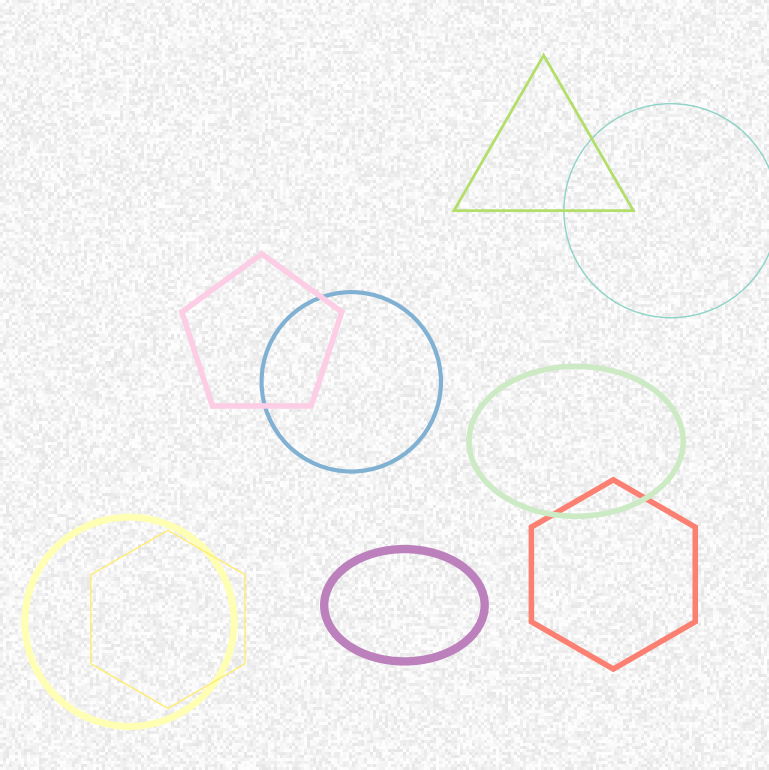[{"shape": "circle", "thickness": 0.5, "radius": 0.7, "center": [0.871, 0.726]}, {"shape": "circle", "thickness": 2.5, "radius": 0.68, "center": [0.168, 0.192]}, {"shape": "hexagon", "thickness": 2, "radius": 0.61, "center": [0.797, 0.254]}, {"shape": "circle", "thickness": 1.5, "radius": 0.58, "center": [0.456, 0.504]}, {"shape": "triangle", "thickness": 1, "radius": 0.67, "center": [0.706, 0.794]}, {"shape": "pentagon", "thickness": 2, "radius": 0.55, "center": [0.34, 0.561]}, {"shape": "oval", "thickness": 3, "radius": 0.52, "center": [0.525, 0.214]}, {"shape": "oval", "thickness": 2, "radius": 0.7, "center": [0.748, 0.427]}, {"shape": "hexagon", "thickness": 0.5, "radius": 0.58, "center": [0.218, 0.196]}]